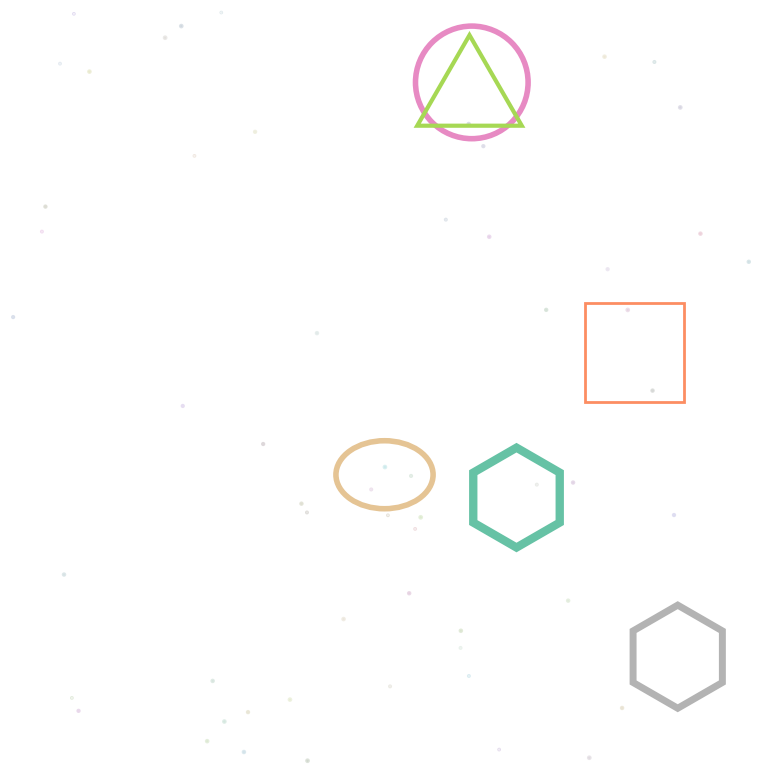[{"shape": "hexagon", "thickness": 3, "radius": 0.32, "center": [0.671, 0.354]}, {"shape": "square", "thickness": 1, "radius": 0.32, "center": [0.824, 0.542]}, {"shape": "circle", "thickness": 2, "radius": 0.37, "center": [0.613, 0.893]}, {"shape": "triangle", "thickness": 1.5, "radius": 0.39, "center": [0.61, 0.876]}, {"shape": "oval", "thickness": 2, "radius": 0.32, "center": [0.499, 0.383]}, {"shape": "hexagon", "thickness": 2.5, "radius": 0.33, "center": [0.88, 0.147]}]